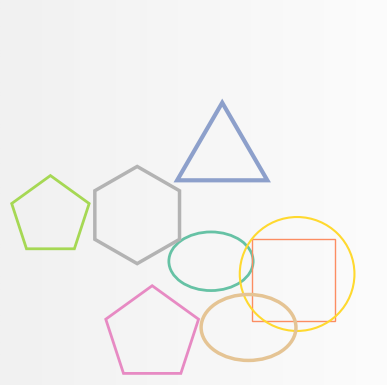[{"shape": "oval", "thickness": 2, "radius": 0.54, "center": [0.545, 0.321]}, {"shape": "square", "thickness": 1, "radius": 0.53, "center": [0.757, 0.272]}, {"shape": "triangle", "thickness": 3, "radius": 0.67, "center": [0.573, 0.599]}, {"shape": "pentagon", "thickness": 2, "radius": 0.63, "center": [0.393, 0.132]}, {"shape": "pentagon", "thickness": 2, "radius": 0.53, "center": [0.13, 0.439]}, {"shape": "circle", "thickness": 1.5, "radius": 0.74, "center": [0.767, 0.288]}, {"shape": "oval", "thickness": 2.5, "radius": 0.61, "center": [0.641, 0.149]}, {"shape": "hexagon", "thickness": 2.5, "radius": 0.63, "center": [0.354, 0.441]}]